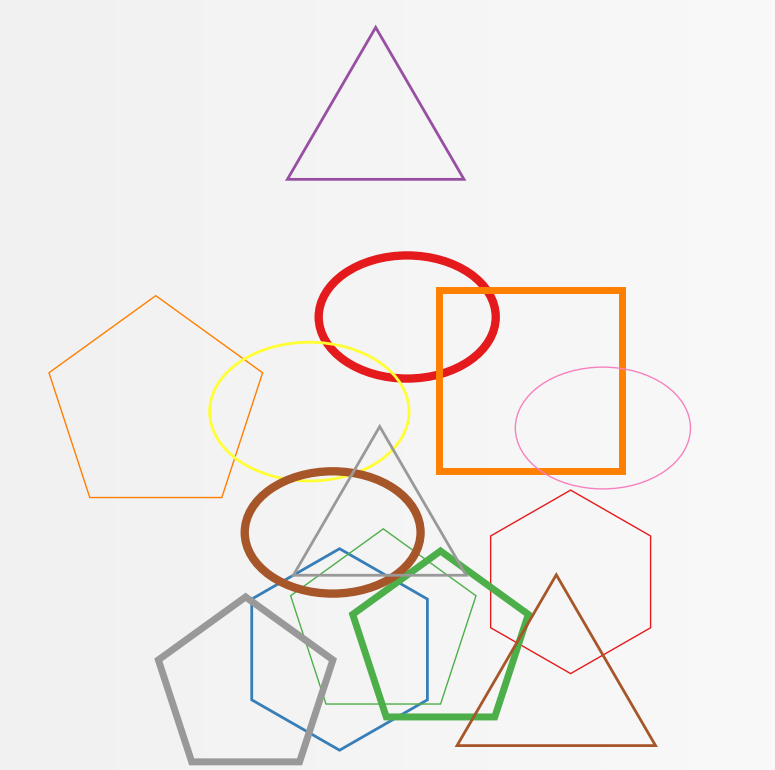[{"shape": "oval", "thickness": 3, "radius": 0.57, "center": [0.525, 0.588]}, {"shape": "hexagon", "thickness": 0.5, "radius": 0.6, "center": [0.736, 0.244]}, {"shape": "hexagon", "thickness": 1, "radius": 0.65, "center": [0.438, 0.157]}, {"shape": "pentagon", "thickness": 2.5, "radius": 0.6, "center": [0.568, 0.165]}, {"shape": "pentagon", "thickness": 0.5, "radius": 0.63, "center": [0.495, 0.187]}, {"shape": "triangle", "thickness": 1, "radius": 0.66, "center": [0.485, 0.833]}, {"shape": "pentagon", "thickness": 0.5, "radius": 0.72, "center": [0.201, 0.471]}, {"shape": "square", "thickness": 2.5, "radius": 0.59, "center": [0.684, 0.506]}, {"shape": "oval", "thickness": 1, "radius": 0.64, "center": [0.399, 0.465]}, {"shape": "triangle", "thickness": 1, "radius": 0.74, "center": [0.718, 0.106]}, {"shape": "oval", "thickness": 3, "radius": 0.57, "center": [0.429, 0.309]}, {"shape": "oval", "thickness": 0.5, "radius": 0.56, "center": [0.778, 0.444]}, {"shape": "pentagon", "thickness": 2.5, "radius": 0.59, "center": [0.317, 0.106]}, {"shape": "triangle", "thickness": 1, "radius": 0.64, "center": [0.49, 0.317]}]